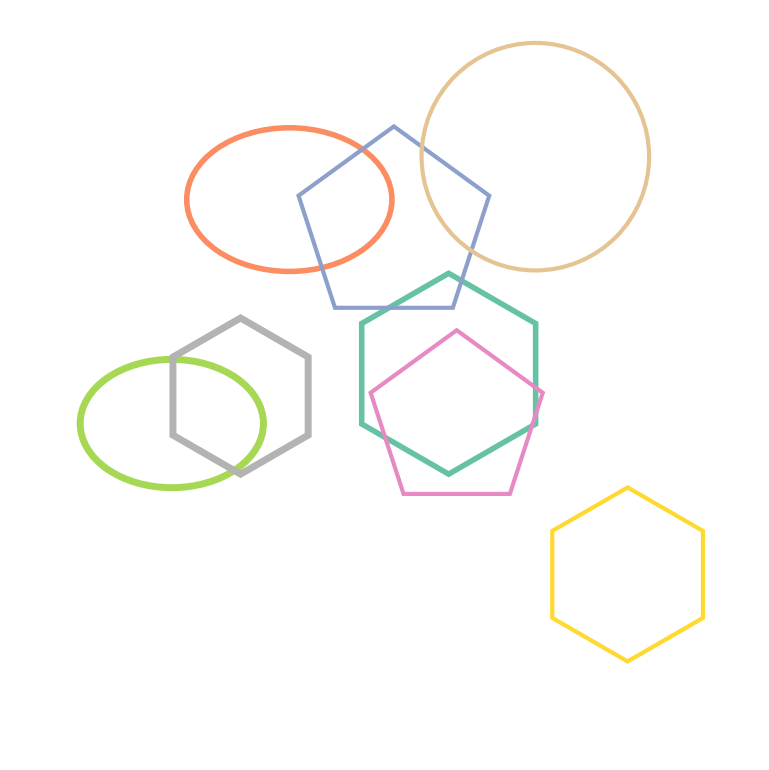[{"shape": "hexagon", "thickness": 2, "radius": 0.65, "center": [0.583, 0.515]}, {"shape": "oval", "thickness": 2, "radius": 0.67, "center": [0.376, 0.741]}, {"shape": "pentagon", "thickness": 1.5, "radius": 0.65, "center": [0.512, 0.706]}, {"shape": "pentagon", "thickness": 1.5, "radius": 0.59, "center": [0.593, 0.454]}, {"shape": "oval", "thickness": 2.5, "radius": 0.6, "center": [0.223, 0.45]}, {"shape": "hexagon", "thickness": 1.5, "radius": 0.56, "center": [0.815, 0.254]}, {"shape": "circle", "thickness": 1.5, "radius": 0.74, "center": [0.695, 0.797]}, {"shape": "hexagon", "thickness": 2.5, "radius": 0.51, "center": [0.312, 0.486]}]